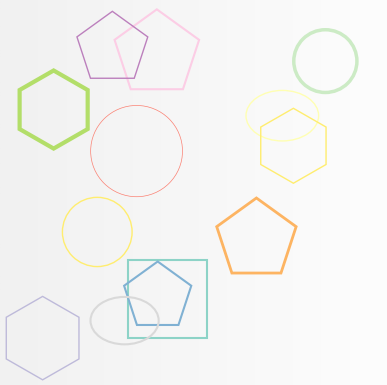[{"shape": "square", "thickness": 1.5, "radius": 0.51, "center": [0.431, 0.224]}, {"shape": "oval", "thickness": 1, "radius": 0.47, "center": [0.729, 0.7]}, {"shape": "hexagon", "thickness": 1, "radius": 0.54, "center": [0.11, 0.122]}, {"shape": "circle", "thickness": 0.5, "radius": 0.59, "center": [0.352, 0.608]}, {"shape": "pentagon", "thickness": 1.5, "radius": 0.46, "center": [0.407, 0.23]}, {"shape": "pentagon", "thickness": 2, "radius": 0.54, "center": [0.662, 0.378]}, {"shape": "hexagon", "thickness": 3, "radius": 0.51, "center": [0.138, 0.716]}, {"shape": "pentagon", "thickness": 1.5, "radius": 0.57, "center": [0.405, 0.861]}, {"shape": "oval", "thickness": 1.5, "radius": 0.44, "center": [0.322, 0.167]}, {"shape": "pentagon", "thickness": 1, "radius": 0.48, "center": [0.29, 0.874]}, {"shape": "circle", "thickness": 2.5, "radius": 0.41, "center": [0.84, 0.841]}, {"shape": "hexagon", "thickness": 1, "radius": 0.49, "center": [0.757, 0.621]}, {"shape": "circle", "thickness": 1, "radius": 0.45, "center": [0.251, 0.397]}]